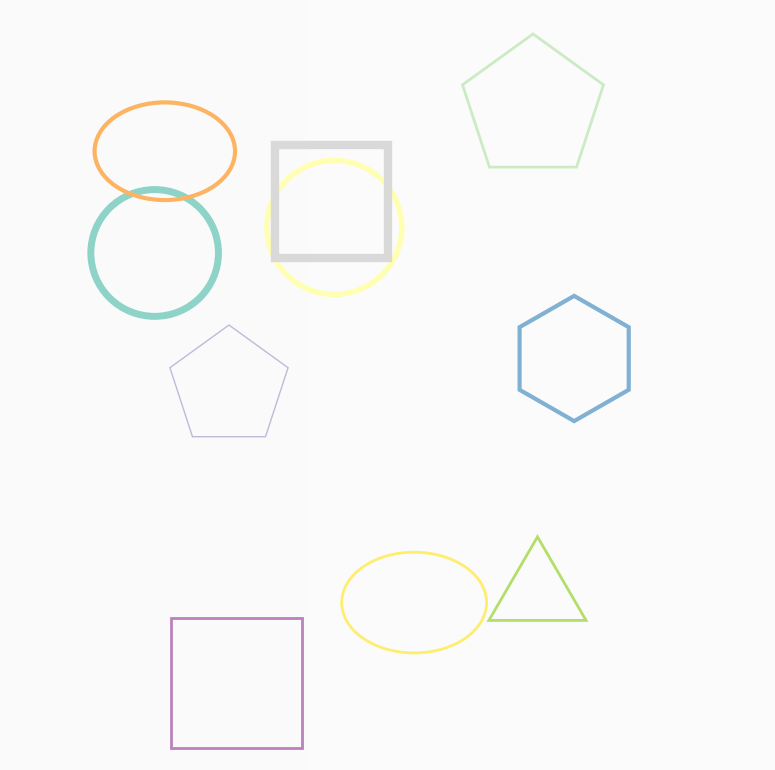[{"shape": "circle", "thickness": 2.5, "radius": 0.41, "center": [0.2, 0.671]}, {"shape": "circle", "thickness": 2, "radius": 0.44, "center": [0.431, 0.705]}, {"shape": "pentagon", "thickness": 0.5, "radius": 0.4, "center": [0.295, 0.498]}, {"shape": "hexagon", "thickness": 1.5, "radius": 0.41, "center": [0.741, 0.534]}, {"shape": "oval", "thickness": 1.5, "radius": 0.45, "center": [0.213, 0.804]}, {"shape": "triangle", "thickness": 1, "radius": 0.36, "center": [0.694, 0.23]}, {"shape": "square", "thickness": 3, "radius": 0.37, "center": [0.428, 0.738]}, {"shape": "square", "thickness": 1, "radius": 0.42, "center": [0.305, 0.113]}, {"shape": "pentagon", "thickness": 1, "radius": 0.48, "center": [0.688, 0.86]}, {"shape": "oval", "thickness": 1, "radius": 0.47, "center": [0.534, 0.217]}]